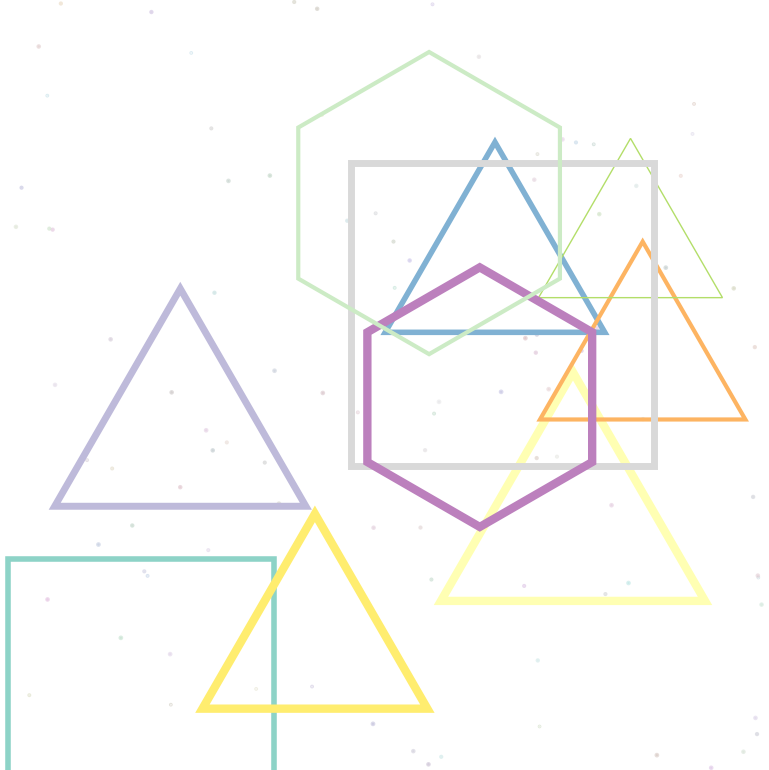[{"shape": "square", "thickness": 2, "radius": 0.86, "center": [0.183, 0.101]}, {"shape": "triangle", "thickness": 3, "radius": 0.99, "center": [0.744, 0.319]}, {"shape": "triangle", "thickness": 2.5, "radius": 0.94, "center": [0.234, 0.437]}, {"shape": "triangle", "thickness": 2, "radius": 0.82, "center": [0.643, 0.651]}, {"shape": "triangle", "thickness": 1.5, "radius": 0.77, "center": [0.835, 0.532]}, {"shape": "triangle", "thickness": 0.5, "radius": 0.69, "center": [0.819, 0.682]}, {"shape": "square", "thickness": 2.5, "radius": 0.98, "center": [0.653, 0.591]}, {"shape": "hexagon", "thickness": 3, "radius": 0.84, "center": [0.623, 0.484]}, {"shape": "hexagon", "thickness": 1.5, "radius": 0.98, "center": [0.557, 0.736]}, {"shape": "triangle", "thickness": 3, "radius": 0.84, "center": [0.409, 0.164]}]